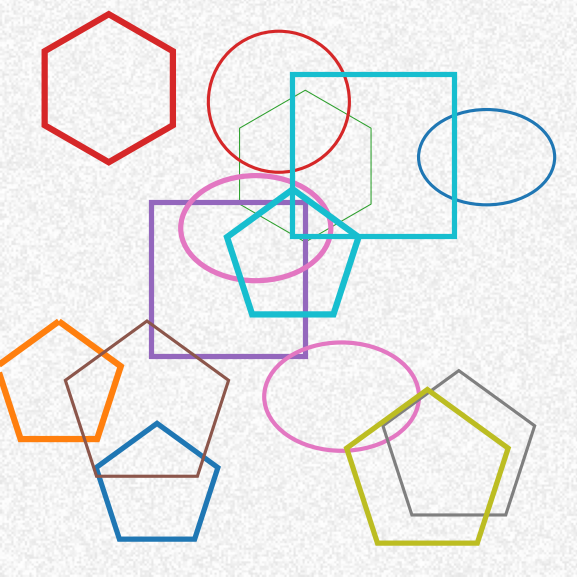[{"shape": "pentagon", "thickness": 2.5, "radius": 0.55, "center": [0.272, 0.155]}, {"shape": "oval", "thickness": 1.5, "radius": 0.59, "center": [0.843, 0.727]}, {"shape": "pentagon", "thickness": 3, "radius": 0.56, "center": [0.102, 0.33]}, {"shape": "hexagon", "thickness": 0.5, "radius": 0.66, "center": [0.529, 0.711]}, {"shape": "circle", "thickness": 1.5, "radius": 0.61, "center": [0.483, 0.823]}, {"shape": "hexagon", "thickness": 3, "radius": 0.64, "center": [0.188, 0.846]}, {"shape": "square", "thickness": 2.5, "radius": 0.67, "center": [0.395, 0.516]}, {"shape": "pentagon", "thickness": 1.5, "radius": 0.74, "center": [0.255, 0.295]}, {"shape": "oval", "thickness": 2, "radius": 0.67, "center": [0.592, 0.312]}, {"shape": "oval", "thickness": 2.5, "radius": 0.65, "center": [0.443, 0.604]}, {"shape": "pentagon", "thickness": 1.5, "radius": 0.69, "center": [0.794, 0.219]}, {"shape": "pentagon", "thickness": 2.5, "radius": 0.74, "center": [0.74, 0.178]}, {"shape": "square", "thickness": 2.5, "radius": 0.7, "center": [0.645, 0.73]}, {"shape": "pentagon", "thickness": 3, "radius": 0.6, "center": [0.507, 0.552]}]